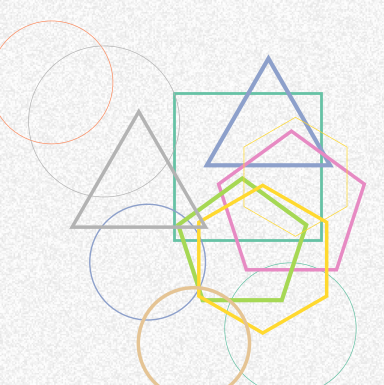[{"shape": "square", "thickness": 2, "radius": 0.96, "center": [0.643, 0.567]}, {"shape": "circle", "thickness": 0.5, "radius": 0.85, "center": [0.754, 0.147]}, {"shape": "circle", "thickness": 0.5, "radius": 0.8, "center": [0.134, 0.786]}, {"shape": "triangle", "thickness": 3, "radius": 0.92, "center": [0.697, 0.663]}, {"shape": "circle", "thickness": 1, "radius": 0.75, "center": [0.383, 0.319]}, {"shape": "pentagon", "thickness": 2.5, "radius": 1.0, "center": [0.757, 0.46]}, {"shape": "pentagon", "thickness": 3, "radius": 0.87, "center": [0.629, 0.362]}, {"shape": "hexagon", "thickness": 2.5, "radius": 0.96, "center": [0.682, 0.327]}, {"shape": "hexagon", "thickness": 0.5, "radius": 0.77, "center": [0.768, 0.541]}, {"shape": "circle", "thickness": 2.5, "radius": 0.72, "center": [0.504, 0.108]}, {"shape": "circle", "thickness": 0.5, "radius": 0.98, "center": [0.27, 0.685]}, {"shape": "triangle", "thickness": 2.5, "radius": 1.0, "center": [0.361, 0.51]}]